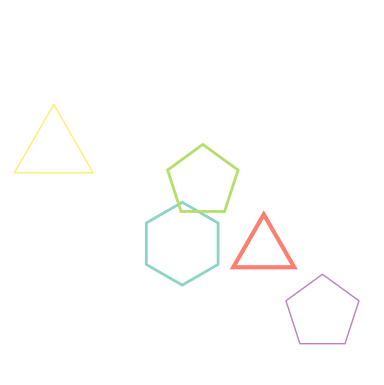[{"shape": "hexagon", "thickness": 2, "radius": 0.54, "center": [0.473, 0.367]}, {"shape": "triangle", "thickness": 3, "radius": 0.46, "center": [0.685, 0.352]}, {"shape": "pentagon", "thickness": 2, "radius": 0.48, "center": [0.527, 0.529]}, {"shape": "pentagon", "thickness": 1, "radius": 0.5, "center": [0.838, 0.188]}, {"shape": "triangle", "thickness": 1, "radius": 0.59, "center": [0.14, 0.61]}]